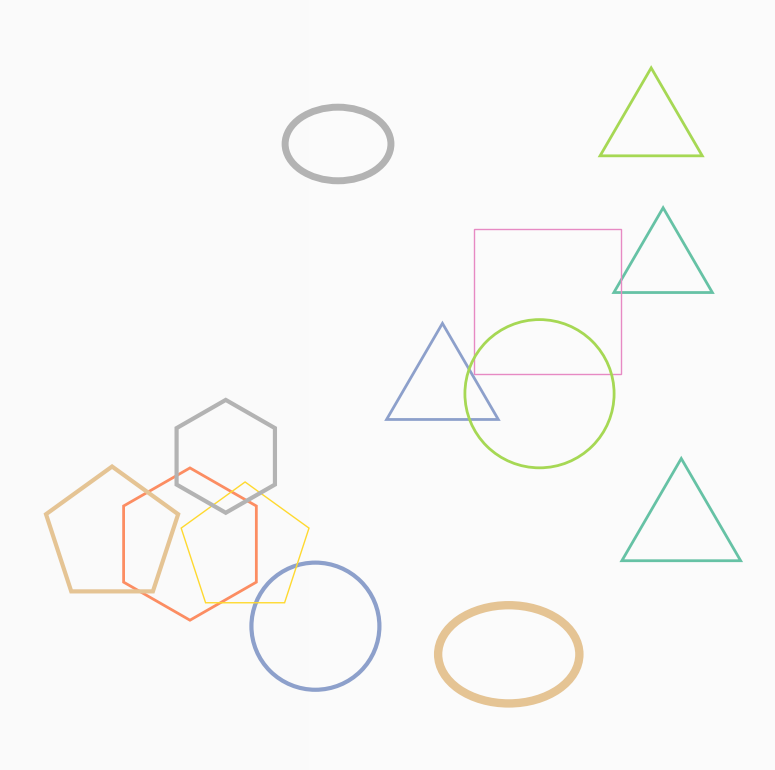[{"shape": "triangle", "thickness": 1, "radius": 0.44, "center": [0.879, 0.316]}, {"shape": "triangle", "thickness": 1, "radius": 0.37, "center": [0.856, 0.657]}, {"shape": "hexagon", "thickness": 1, "radius": 0.49, "center": [0.245, 0.293]}, {"shape": "circle", "thickness": 1.5, "radius": 0.41, "center": [0.407, 0.187]}, {"shape": "triangle", "thickness": 1, "radius": 0.42, "center": [0.571, 0.497]}, {"shape": "square", "thickness": 0.5, "radius": 0.47, "center": [0.707, 0.609]}, {"shape": "triangle", "thickness": 1, "radius": 0.38, "center": [0.84, 0.836]}, {"shape": "circle", "thickness": 1, "radius": 0.48, "center": [0.696, 0.489]}, {"shape": "pentagon", "thickness": 0.5, "radius": 0.43, "center": [0.316, 0.287]}, {"shape": "oval", "thickness": 3, "radius": 0.46, "center": [0.656, 0.15]}, {"shape": "pentagon", "thickness": 1.5, "radius": 0.45, "center": [0.145, 0.304]}, {"shape": "oval", "thickness": 2.5, "radius": 0.34, "center": [0.436, 0.813]}, {"shape": "hexagon", "thickness": 1.5, "radius": 0.37, "center": [0.291, 0.407]}]